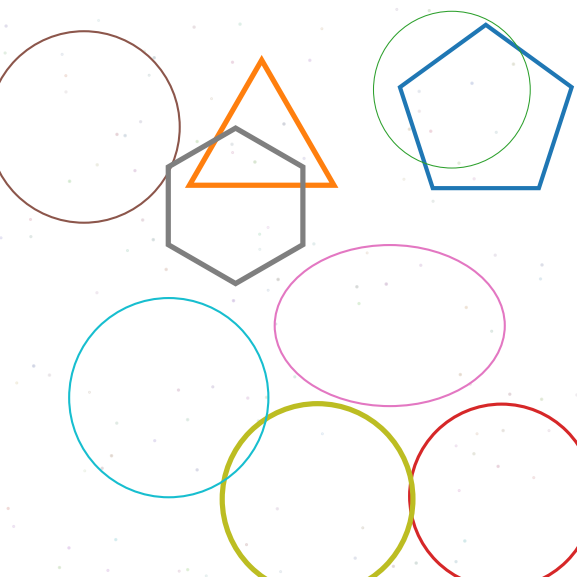[{"shape": "pentagon", "thickness": 2, "radius": 0.78, "center": [0.841, 0.8]}, {"shape": "triangle", "thickness": 2.5, "radius": 0.72, "center": [0.453, 0.751]}, {"shape": "circle", "thickness": 0.5, "radius": 0.68, "center": [0.782, 0.844]}, {"shape": "circle", "thickness": 1.5, "radius": 0.8, "center": [0.869, 0.14]}, {"shape": "circle", "thickness": 1, "radius": 0.83, "center": [0.145, 0.779]}, {"shape": "oval", "thickness": 1, "radius": 1.0, "center": [0.675, 0.435]}, {"shape": "hexagon", "thickness": 2.5, "radius": 0.67, "center": [0.408, 0.643]}, {"shape": "circle", "thickness": 2.5, "radius": 0.83, "center": [0.55, 0.135]}, {"shape": "circle", "thickness": 1, "radius": 0.86, "center": [0.292, 0.311]}]